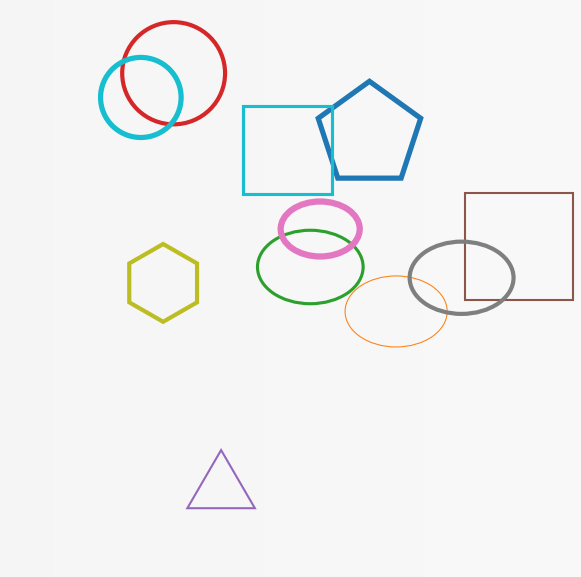[{"shape": "pentagon", "thickness": 2.5, "radius": 0.46, "center": [0.636, 0.766]}, {"shape": "oval", "thickness": 0.5, "radius": 0.44, "center": [0.682, 0.46]}, {"shape": "oval", "thickness": 1.5, "radius": 0.45, "center": [0.534, 0.537]}, {"shape": "circle", "thickness": 2, "radius": 0.44, "center": [0.299, 0.872]}, {"shape": "triangle", "thickness": 1, "radius": 0.34, "center": [0.38, 0.153]}, {"shape": "square", "thickness": 1, "radius": 0.46, "center": [0.892, 0.573]}, {"shape": "oval", "thickness": 3, "radius": 0.34, "center": [0.551, 0.603]}, {"shape": "oval", "thickness": 2, "radius": 0.45, "center": [0.794, 0.518]}, {"shape": "hexagon", "thickness": 2, "radius": 0.34, "center": [0.281, 0.509]}, {"shape": "square", "thickness": 1.5, "radius": 0.38, "center": [0.495, 0.739]}, {"shape": "circle", "thickness": 2.5, "radius": 0.35, "center": [0.242, 0.83]}]